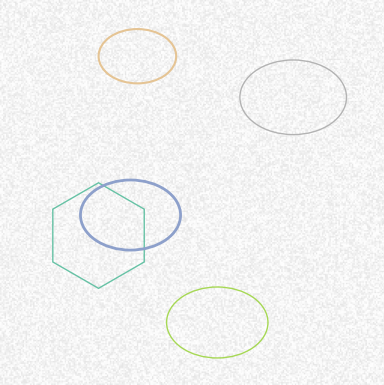[{"shape": "hexagon", "thickness": 1, "radius": 0.69, "center": [0.256, 0.388]}, {"shape": "oval", "thickness": 2, "radius": 0.65, "center": [0.339, 0.441]}, {"shape": "oval", "thickness": 1, "radius": 0.66, "center": [0.564, 0.162]}, {"shape": "oval", "thickness": 1.5, "radius": 0.5, "center": [0.357, 0.854]}, {"shape": "oval", "thickness": 1, "radius": 0.69, "center": [0.762, 0.747]}]